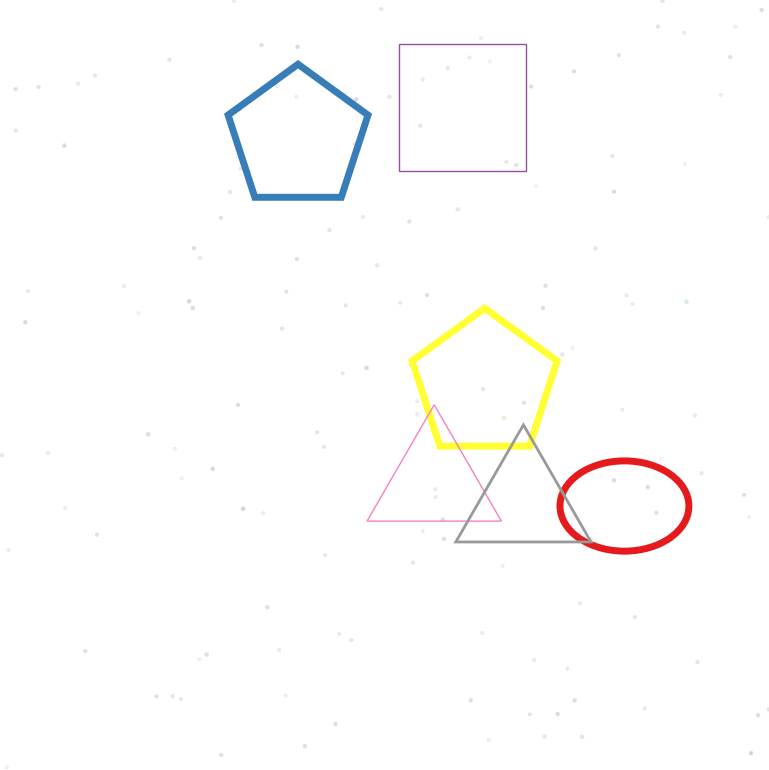[{"shape": "oval", "thickness": 2.5, "radius": 0.42, "center": [0.811, 0.343]}, {"shape": "pentagon", "thickness": 2.5, "radius": 0.48, "center": [0.387, 0.821]}, {"shape": "square", "thickness": 0.5, "radius": 0.41, "center": [0.6, 0.86]}, {"shape": "pentagon", "thickness": 2.5, "radius": 0.5, "center": [0.629, 0.501]}, {"shape": "triangle", "thickness": 0.5, "radius": 0.5, "center": [0.564, 0.374]}, {"shape": "triangle", "thickness": 1, "radius": 0.51, "center": [0.68, 0.347]}]